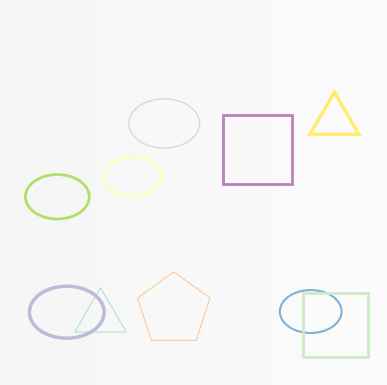[{"shape": "triangle", "thickness": 0.5, "radius": 0.38, "center": [0.259, 0.176]}, {"shape": "oval", "thickness": 1.5, "radius": 0.37, "center": [0.342, 0.542]}, {"shape": "oval", "thickness": 2.5, "radius": 0.48, "center": [0.172, 0.189]}, {"shape": "oval", "thickness": 1.5, "radius": 0.4, "center": [0.802, 0.191]}, {"shape": "pentagon", "thickness": 0.5, "radius": 0.49, "center": [0.449, 0.196]}, {"shape": "oval", "thickness": 2, "radius": 0.41, "center": [0.148, 0.489]}, {"shape": "oval", "thickness": 1, "radius": 0.46, "center": [0.424, 0.679]}, {"shape": "square", "thickness": 2, "radius": 0.45, "center": [0.664, 0.613]}, {"shape": "square", "thickness": 2, "radius": 0.42, "center": [0.866, 0.156]}, {"shape": "triangle", "thickness": 2.5, "radius": 0.37, "center": [0.863, 0.687]}]